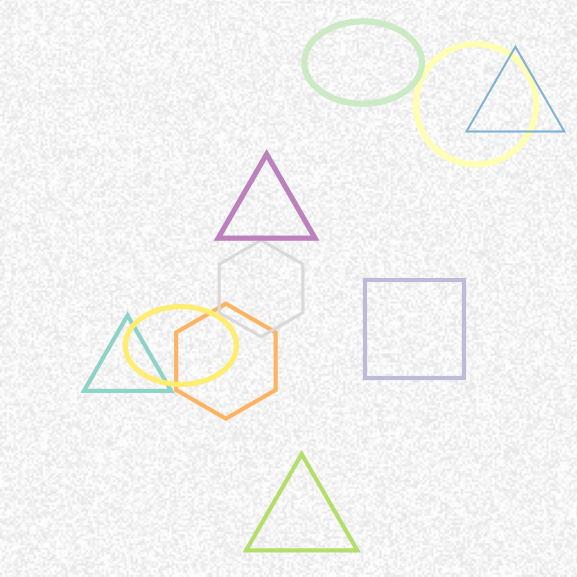[{"shape": "triangle", "thickness": 2, "radius": 0.44, "center": [0.221, 0.366]}, {"shape": "circle", "thickness": 3, "radius": 0.52, "center": [0.824, 0.819]}, {"shape": "square", "thickness": 2, "radius": 0.43, "center": [0.718, 0.429]}, {"shape": "triangle", "thickness": 1, "radius": 0.49, "center": [0.892, 0.82]}, {"shape": "hexagon", "thickness": 2, "radius": 0.5, "center": [0.391, 0.374]}, {"shape": "triangle", "thickness": 2, "radius": 0.56, "center": [0.522, 0.102]}, {"shape": "hexagon", "thickness": 1.5, "radius": 0.42, "center": [0.452, 0.5]}, {"shape": "triangle", "thickness": 2.5, "radius": 0.48, "center": [0.462, 0.635]}, {"shape": "oval", "thickness": 3, "radius": 0.51, "center": [0.629, 0.891]}, {"shape": "oval", "thickness": 2.5, "radius": 0.48, "center": [0.313, 0.401]}]